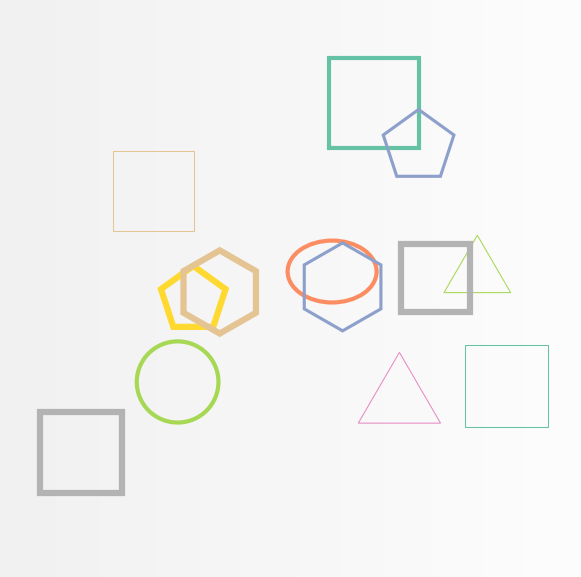[{"shape": "square", "thickness": 0.5, "radius": 0.35, "center": [0.872, 0.331]}, {"shape": "square", "thickness": 2, "radius": 0.39, "center": [0.644, 0.821]}, {"shape": "oval", "thickness": 2, "radius": 0.38, "center": [0.571, 0.529]}, {"shape": "pentagon", "thickness": 1.5, "radius": 0.32, "center": [0.72, 0.746]}, {"shape": "hexagon", "thickness": 1.5, "radius": 0.38, "center": [0.589, 0.502]}, {"shape": "triangle", "thickness": 0.5, "radius": 0.41, "center": [0.687, 0.307]}, {"shape": "circle", "thickness": 2, "radius": 0.35, "center": [0.306, 0.338]}, {"shape": "triangle", "thickness": 0.5, "radius": 0.33, "center": [0.821, 0.526]}, {"shape": "pentagon", "thickness": 3, "radius": 0.29, "center": [0.333, 0.48]}, {"shape": "square", "thickness": 0.5, "radius": 0.35, "center": [0.265, 0.668]}, {"shape": "hexagon", "thickness": 3, "radius": 0.36, "center": [0.378, 0.494]}, {"shape": "square", "thickness": 3, "radius": 0.3, "center": [0.749, 0.517]}, {"shape": "square", "thickness": 3, "radius": 0.35, "center": [0.139, 0.216]}]